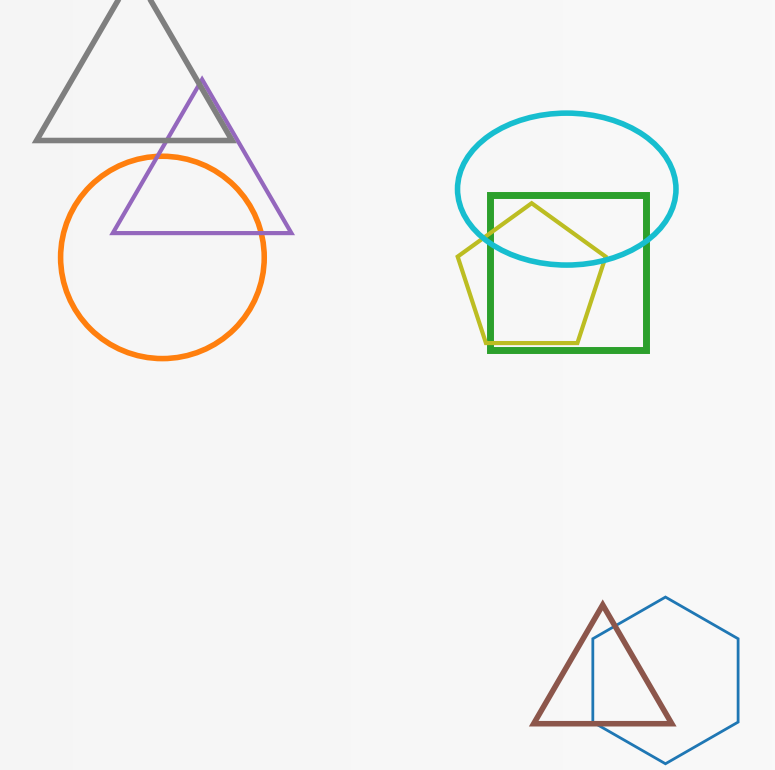[{"shape": "hexagon", "thickness": 1, "radius": 0.54, "center": [0.859, 0.116]}, {"shape": "circle", "thickness": 2, "radius": 0.66, "center": [0.21, 0.666]}, {"shape": "square", "thickness": 2.5, "radius": 0.5, "center": [0.733, 0.646]}, {"shape": "triangle", "thickness": 1.5, "radius": 0.67, "center": [0.261, 0.764]}, {"shape": "triangle", "thickness": 2, "radius": 0.51, "center": [0.778, 0.112]}, {"shape": "triangle", "thickness": 2, "radius": 0.73, "center": [0.173, 0.89]}, {"shape": "pentagon", "thickness": 1.5, "radius": 0.5, "center": [0.686, 0.636]}, {"shape": "oval", "thickness": 2, "radius": 0.7, "center": [0.731, 0.754]}]